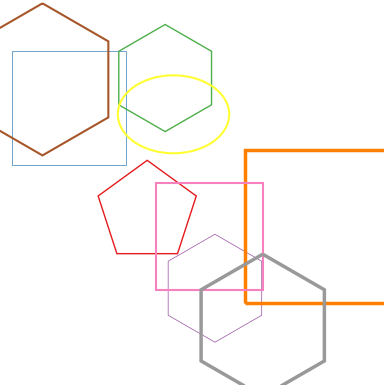[{"shape": "pentagon", "thickness": 1, "radius": 0.67, "center": [0.382, 0.45]}, {"shape": "square", "thickness": 0.5, "radius": 0.74, "center": [0.179, 0.72]}, {"shape": "hexagon", "thickness": 1, "radius": 0.7, "center": [0.429, 0.797]}, {"shape": "hexagon", "thickness": 0.5, "radius": 0.7, "center": [0.558, 0.251]}, {"shape": "square", "thickness": 2.5, "radius": 1.0, "center": [0.836, 0.411]}, {"shape": "oval", "thickness": 1.5, "radius": 0.72, "center": [0.451, 0.703]}, {"shape": "hexagon", "thickness": 1.5, "radius": 0.99, "center": [0.11, 0.794]}, {"shape": "square", "thickness": 1.5, "radius": 0.69, "center": [0.545, 0.386]}, {"shape": "hexagon", "thickness": 2.5, "radius": 0.92, "center": [0.682, 0.155]}]